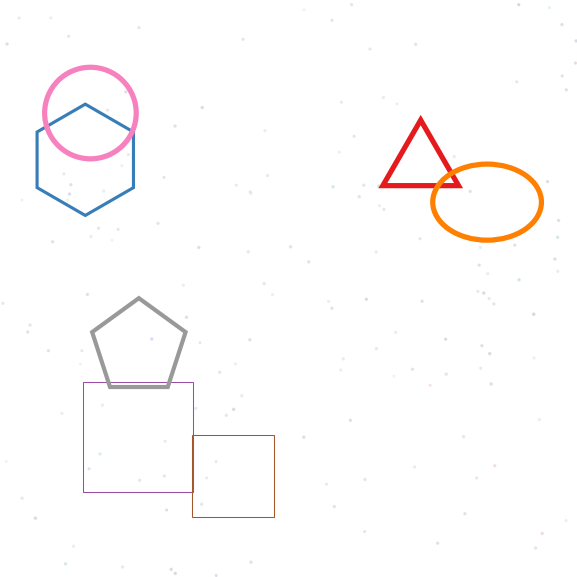[{"shape": "triangle", "thickness": 2.5, "radius": 0.38, "center": [0.728, 0.716]}, {"shape": "hexagon", "thickness": 1.5, "radius": 0.48, "center": [0.148, 0.722]}, {"shape": "square", "thickness": 0.5, "radius": 0.48, "center": [0.238, 0.242]}, {"shape": "oval", "thickness": 2.5, "radius": 0.47, "center": [0.843, 0.649]}, {"shape": "square", "thickness": 0.5, "radius": 0.36, "center": [0.403, 0.175]}, {"shape": "circle", "thickness": 2.5, "radius": 0.4, "center": [0.157, 0.803]}, {"shape": "pentagon", "thickness": 2, "radius": 0.43, "center": [0.24, 0.398]}]